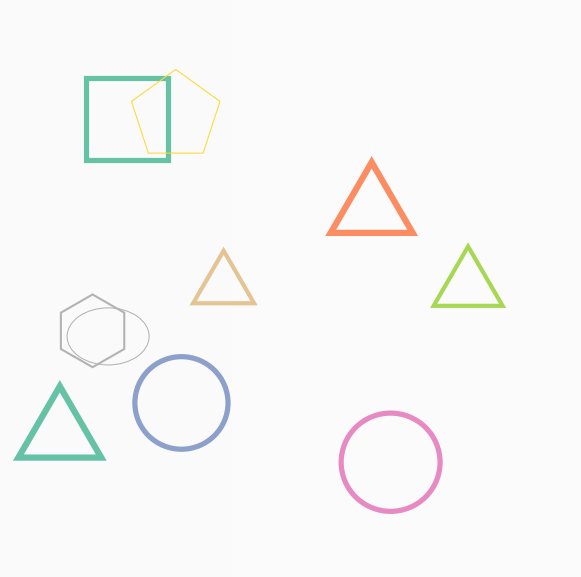[{"shape": "square", "thickness": 2.5, "radius": 0.35, "center": [0.219, 0.793]}, {"shape": "triangle", "thickness": 3, "radius": 0.41, "center": [0.103, 0.248]}, {"shape": "triangle", "thickness": 3, "radius": 0.41, "center": [0.639, 0.637]}, {"shape": "circle", "thickness": 2.5, "radius": 0.4, "center": [0.312, 0.301]}, {"shape": "circle", "thickness": 2.5, "radius": 0.43, "center": [0.672, 0.199]}, {"shape": "triangle", "thickness": 2, "radius": 0.34, "center": [0.805, 0.504]}, {"shape": "pentagon", "thickness": 0.5, "radius": 0.4, "center": [0.302, 0.799]}, {"shape": "triangle", "thickness": 2, "radius": 0.3, "center": [0.385, 0.504]}, {"shape": "oval", "thickness": 0.5, "radius": 0.35, "center": [0.186, 0.417]}, {"shape": "hexagon", "thickness": 1, "radius": 0.31, "center": [0.159, 0.426]}]